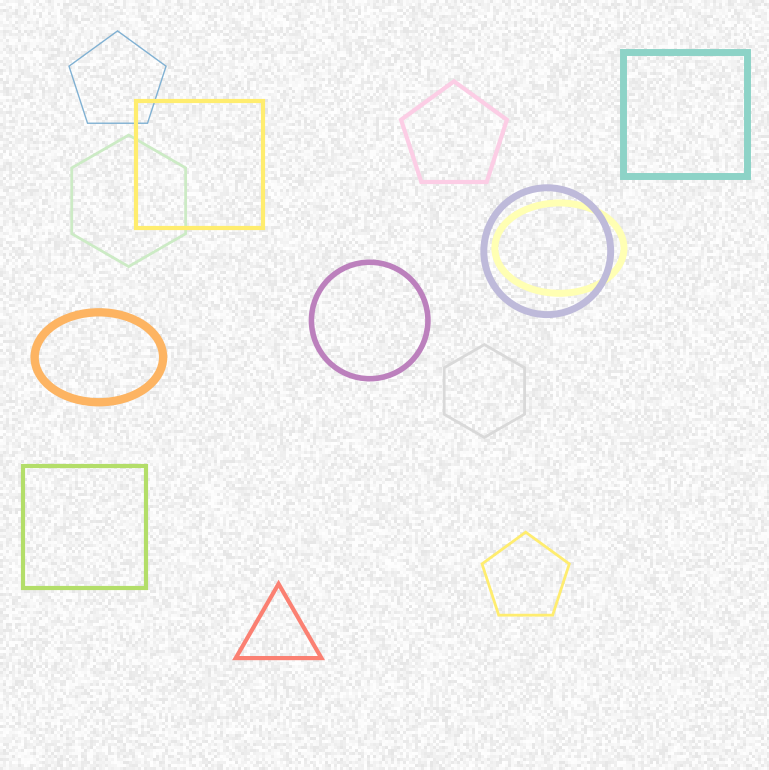[{"shape": "square", "thickness": 2.5, "radius": 0.4, "center": [0.89, 0.852]}, {"shape": "oval", "thickness": 2.5, "radius": 0.42, "center": [0.727, 0.678]}, {"shape": "circle", "thickness": 2.5, "radius": 0.41, "center": [0.711, 0.674]}, {"shape": "triangle", "thickness": 1.5, "radius": 0.32, "center": [0.362, 0.177]}, {"shape": "pentagon", "thickness": 0.5, "radius": 0.33, "center": [0.153, 0.894]}, {"shape": "oval", "thickness": 3, "radius": 0.42, "center": [0.128, 0.536]}, {"shape": "square", "thickness": 1.5, "radius": 0.4, "center": [0.11, 0.316]}, {"shape": "pentagon", "thickness": 1.5, "radius": 0.36, "center": [0.59, 0.822]}, {"shape": "hexagon", "thickness": 1, "radius": 0.3, "center": [0.629, 0.492]}, {"shape": "circle", "thickness": 2, "radius": 0.38, "center": [0.48, 0.584]}, {"shape": "hexagon", "thickness": 1, "radius": 0.43, "center": [0.167, 0.739]}, {"shape": "pentagon", "thickness": 1, "radius": 0.3, "center": [0.683, 0.249]}, {"shape": "square", "thickness": 1.5, "radius": 0.41, "center": [0.259, 0.786]}]